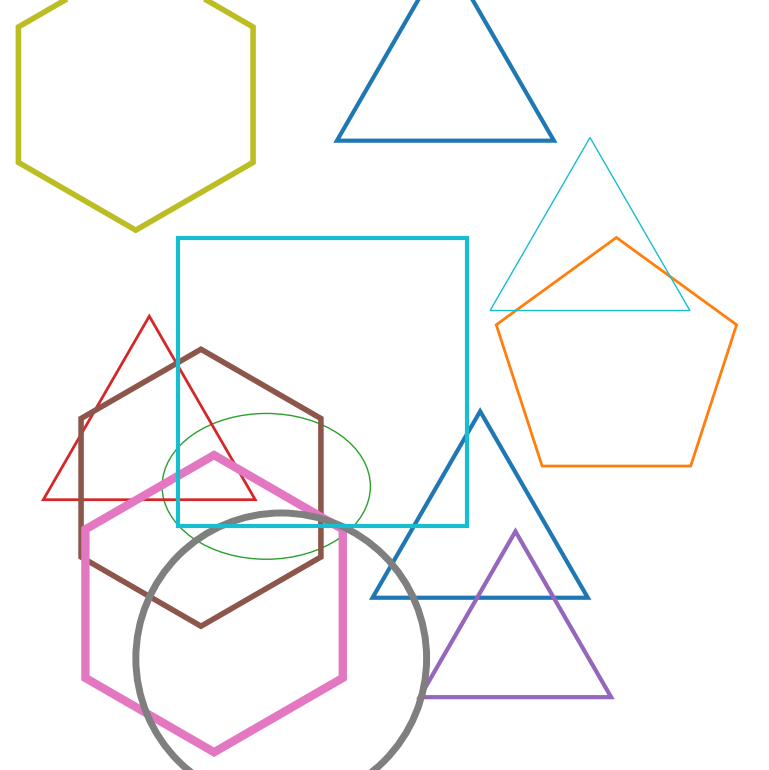[{"shape": "triangle", "thickness": 1.5, "radius": 0.81, "center": [0.624, 0.304]}, {"shape": "triangle", "thickness": 1.5, "radius": 0.81, "center": [0.578, 0.899]}, {"shape": "pentagon", "thickness": 1, "radius": 0.82, "center": [0.801, 0.527]}, {"shape": "oval", "thickness": 0.5, "radius": 0.68, "center": [0.346, 0.368]}, {"shape": "triangle", "thickness": 1, "radius": 0.79, "center": [0.194, 0.43]}, {"shape": "triangle", "thickness": 1.5, "radius": 0.72, "center": [0.669, 0.166]}, {"shape": "hexagon", "thickness": 2, "radius": 0.9, "center": [0.261, 0.367]}, {"shape": "hexagon", "thickness": 3, "radius": 0.96, "center": [0.278, 0.216]}, {"shape": "circle", "thickness": 2.5, "radius": 0.94, "center": [0.365, 0.145]}, {"shape": "hexagon", "thickness": 2, "radius": 0.88, "center": [0.176, 0.877]}, {"shape": "triangle", "thickness": 0.5, "radius": 0.75, "center": [0.766, 0.672]}, {"shape": "square", "thickness": 1.5, "radius": 0.94, "center": [0.419, 0.504]}]